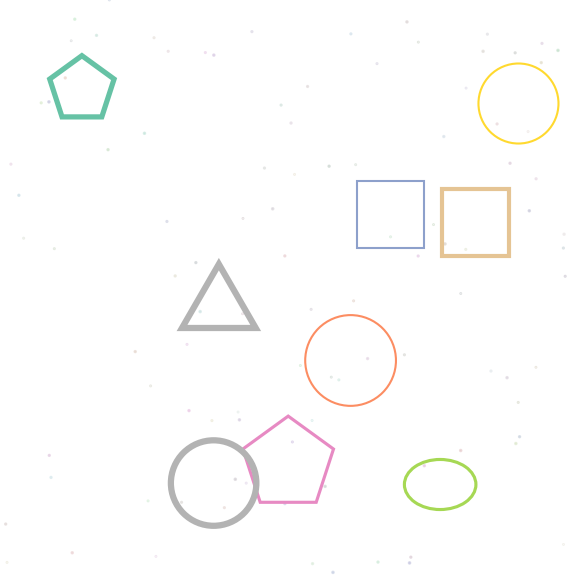[{"shape": "pentagon", "thickness": 2.5, "radius": 0.29, "center": [0.142, 0.844]}, {"shape": "circle", "thickness": 1, "radius": 0.39, "center": [0.607, 0.375]}, {"shape": "square", "thickness": 1, "radius": 0.29, "center": [0.676, 0.628]}, {"shape": "pentagon", "thickness": 1.5, "radius": 0.41, "center": [0.499, 0.196]}, {"shape": "oval", "thickness": 1.5, "radius": 0.31, "center": [0.762, 0.16]}, {"shape": "circle", "thickness": 1, "radius": 0.35, "center": [0.898, 0.82]}, {"shape": "square", "thickness": 2, "radius": 0.29, "center": [0.824, 0.614]}, {"shape": "triangle", "thickness": 3, "radius": 0.37, "center": [0.379, 0.468]}, {"shape": "circle", "thickness": 3, "radius": 0.37, "center": [0.37, 0.163]}]